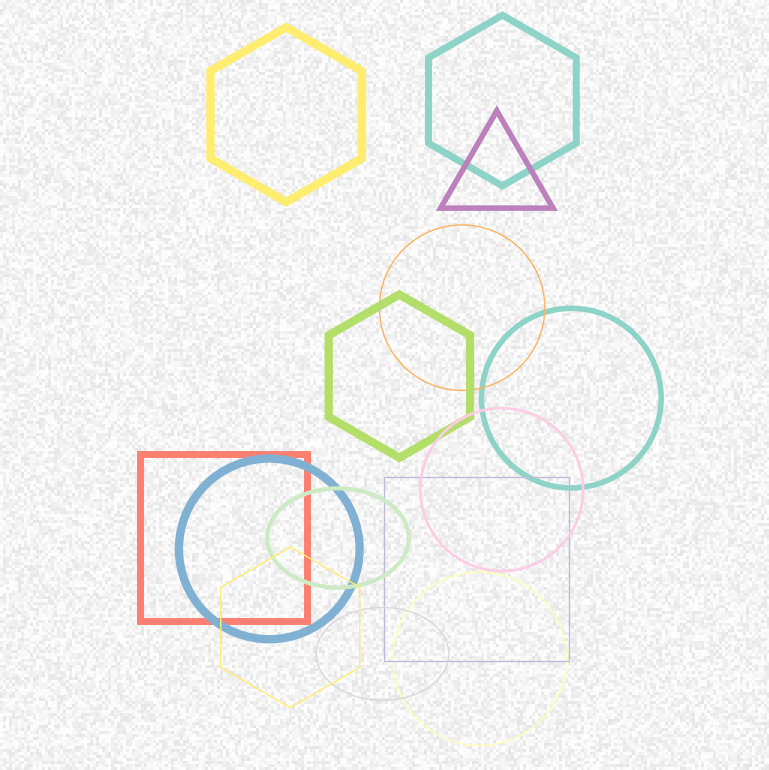[{"shape": "circle", "thickness": 2, "radius": 0.58, "center": [0.742, 0.483]}, {"shape": "hexagon", "thickness": 2.5, "radius": 0.55, "center": [0.652, 0.869]}, {"shape": "circle", "thickness": 0.5, "radius": 0.56, "center": [0.623, 0.145]}, {"shape": "square", "thickness": 0.5, "radius": 0.6, "center": [0.619, 0.261]}, {"shape": "square", "thickness": 2.5, "radius": 0.54, "center": [0.291, 0.302]}, {"shape": "circle", "thickness": 3, "radius": 0.59, "center": [0.35, 0.287]}, {"shape": "circle", "thickness": 0.5, "radius": 0.54, "center": [0.6, 0.6]}, {"shape": "hexagon", "thickness": 3, "radius": 0.53, "center": [0.519, 0.512]}, {"shape": "circle", "thickness": 1, "radius": 0.53, "center": [0.652, 0.364]}, {"shape": "oval", "thickness": 0.5, "radius": 0.43, "center": [0.497, 0.151]}, {"shape": "triangle", "thickness": 2, "radius": 0.42, "center": [0.645, 0.772]}, {"shape": "oval", "thickness": 1.5, "radius": 0.46, "center": [0.439, 0.301]}, {"shape": "hexagon", "thickness": 0.5, "radius": 0.52, "center": [0.377, 0.185]}, {"shape": "hexagon", "thickness": 3, "radius": 0.57, "center": [0.372, 0.851]}]